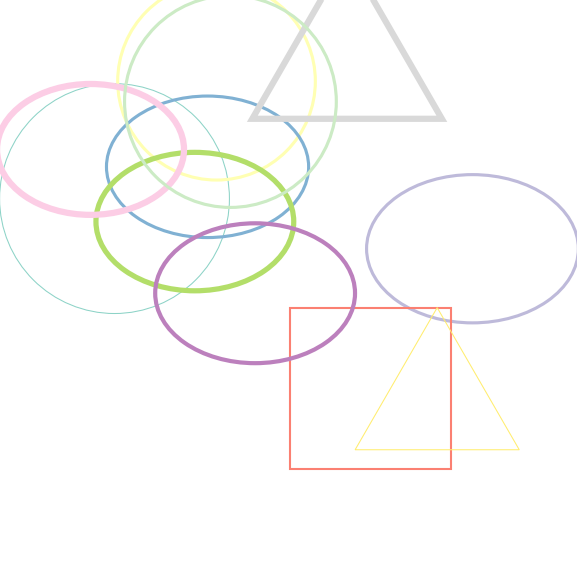[{"shape": "circle", "thickness": 0.5, "radius": 0.99, "center": [0.198, 0.655]}, {"shape": "circle", "thickness": 1.5, "radius": 0.86, "center": [0.375, 0.858]}, {"shape": "oval", "thickness": 1.5, "radius": 0.92, "center": [0.818, 0.568]}, {"shape": "square", "thickness": 1, "radius": 0.7, "center": [0.642, 0.326]}, {"shape": "oval", "thickness": 1.5, "radius": 0.88, "center": [0.359, 0.71]}, {"shape": "oval", "thickness": 2.5, "radius": 0.86, "center": [0.337, 0.615]}, {"shape": "oval", "thickness": 3, "radius": 0.81, "center": [0.157, 0.74]}, {"shape": "triangle", "thickness": 3, "radius": 0.95, "center": [0.601, 0.888]}, {"shape": "oval", "thickness": 2, "radius": 0.87, "center": [0.442, 0.491]}, {"shape": "circle", "thickness": 1.5, "radius": 0.92, "center": [0.399, 0.823]}, {"shape": "triangle", "thickness": 0.5, "radius": 0.82, "center": [0.757, 0.302]}]